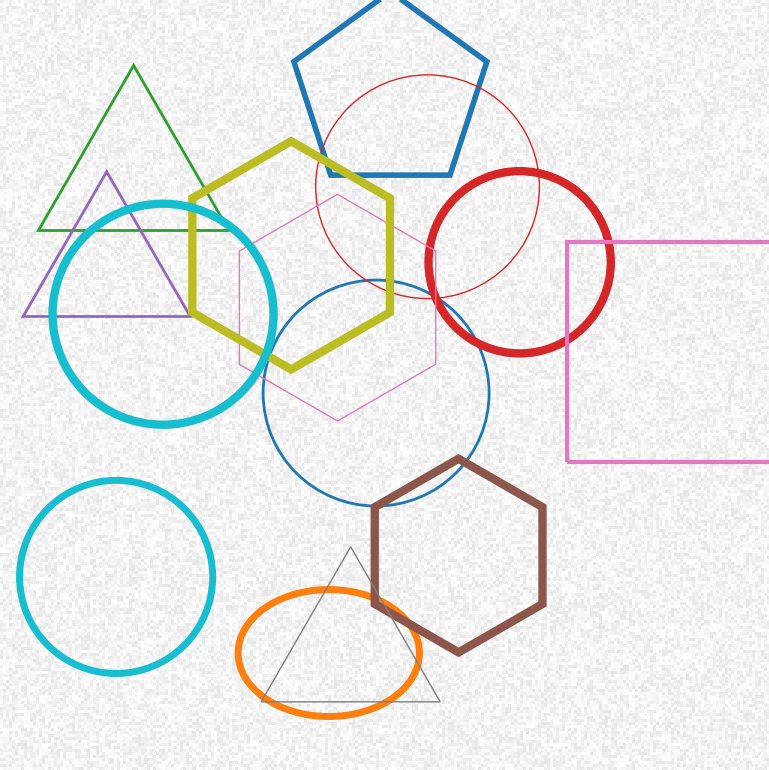[{"shape": "pentagon", "thickness": 2, "radius": 0.66, "center": [0.507, 0.879]}, {"shape": "circle", "thickness": 1, "radius": 0.73, "center": [0.488, 0.49]}, {"shape": "oval", "thickness": 2.5, "radius": 0.59, "center": [0.427, 0.152]}, {"shape": "triangle", "thickness": 1, "radius": 0.71, "center": [0.174, 0.772]}, {"shape": "circle", "thickness": 0.5, "radius": 0.73, "center": [0.555, 0.758]}, {"shape": "circle", "thickness": 3, "radius": 0.59, "center": [0.675, 0.659]}, {"shape": "triangle", "thickness": 1, "radius": 0.63, "center": [0.139, 0.652]}, {"shape": "hexagon", "thickness": 3, "radius": 0.63, "center": [0.596, 0.278]}, {"shape": "square", "thickness": 1.5, "radius": 0.71, "center": [0.879, 0.543]}, {"shape": "hexagon", "thickness": 0.5, "radius": 0.74, "center": [0.438, 0.6]}, {"shape": "triangle", "thickness": 0.5, "radius": 0.67, "center": [0.455, 0.156]}, {"shape": "hexagon", "thickness": 3, "radius": 0.74, "center": [0.378, 0.668]}, {"shape": "circle", "thickness": 3, "radius": 0.72, "center": [0.212, 0.592]}, {"shape": "circle", "thickness": 2.5, "radius": 0.63, "center": [0.151, 0.251]}]